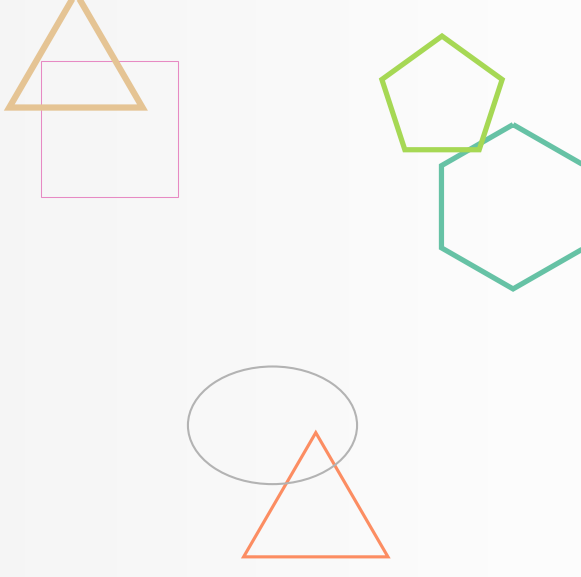[{"shape": "hexagon", "thickness": 2.5, "radius": 0.71, "center": [0.883, 0.641]}, {"shape": "triangle", "thickness": 1.5, "radius": 0.72, "center": [0.543, 0.107]}, {"shape": "square", "thickness": 0.5, "radius": 0.59, "center": [0.188, 0.776]}, {"shape": "pentagon", "thickness": 2.5, "radius": 0.54, "center": [0.76, 0.828]}, {"shape": "triangle", "thickness": 3, "radius": 0.66, "center": [0.131, 0.879]}, {"shape": "oval", "thickness": 1, "radius": 0.73, "center": [0.469, 0.263]}]